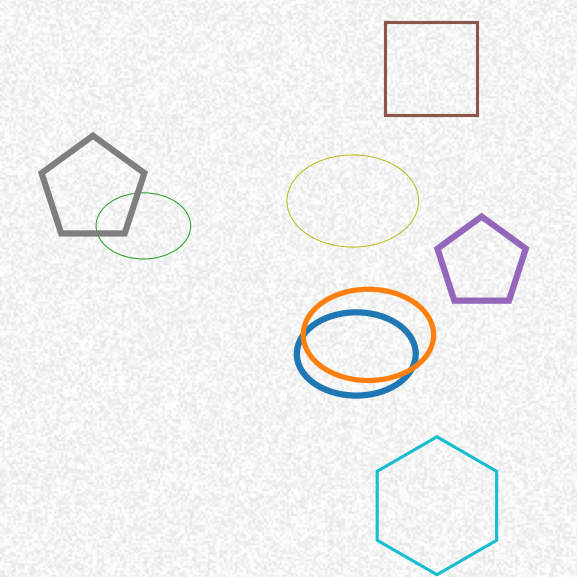[{"shape": "oval", "thickness": 3, "radius": 0.51, "center": [0.617, 0.386]}, {"shape": "oval", "thickness": 2.5, "radius": 0.56, "center": [0.638, 0.419]}, {"shape": "oval", "thickness": 0.5, "radius": 0.41, "center": [0.248, 0.608]}, {"shape": "pentagon", "thickness": 3, "radius": 0.4, "center": [0.834, 0.544]}, {"shape": "square", "thickness": 1.5, "radius": 0.4, "center": [0.746, 0.881]}, {"shape": "pentagon", "thickness": 3, "radius": 0.47, "center": [0.161, 0.671]}, {"shape": "oval", "thickness": 0.5, "radius": 0.57, "center": [0.611, 0.651]}, {"shape": "hexagon", "thickness": 1.5, "radius": 0.6, "center": [0.757, 0.123]}]